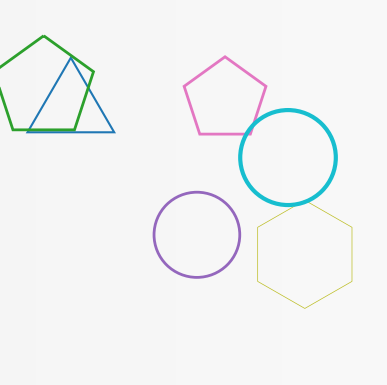[{"shape": "triangle", "thickness": 1.5, "radius": 0.65, "center": [0.183, 0.721]}, {"shape": "pentagon", "thickness": 2, "radius": 0.68, "center": [0.113, 0.772]}, {"shape": "circle", "thickness": 2, "radius": 0.55, "center": [0.508, 0.39]}, {"shape": "pentagon", "thickness": 2, "radius": 0.56, "center": [0.581, 0.741]}, {"shape": "hexagon", "thickness": 0.5, "radius": 0.7, "center": [0.787, 0.339]}, {"shape": "circle", "thickness": 3, "radius": 0.62, "center": [0.743, 0.591]}]